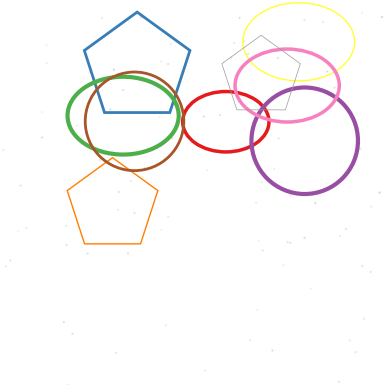[{"shape": "oval", "thickness": 2.5, "radius": 0.56, "center": [0.587, 0.684]}, {"shape": "pentagon", "thickness": 2, "radius": 0.72, "center": [0.356, 0.824]}, {"shape": "oval", "thickness": 3, "radius": 0.72, "center": [0.32, 0.7]}, {"shape": "circle", "thickness": 3, "radius": 0.69, "center": [0.791, 0.634]}, {"shape": "pentagon", "thickness": 1, "radius": 0.62, "center": [0.292, 0.467]}, {"shape": "oval", "thickness": 1, "radius": 0.73, "center": [0.776, 0.891]}, {"shape": "circle", "thickness": 2, "radius": 0.64, "center": [0.349, 0.685]}, {"shape": "oval", "thickness": 2.5, "radius": 0.68, "center": [0.746, 0.778]}, {"shape": "pentagon", "thickness": 0.5, "radius": 0.54, "center": [0.678, 0.801]}]